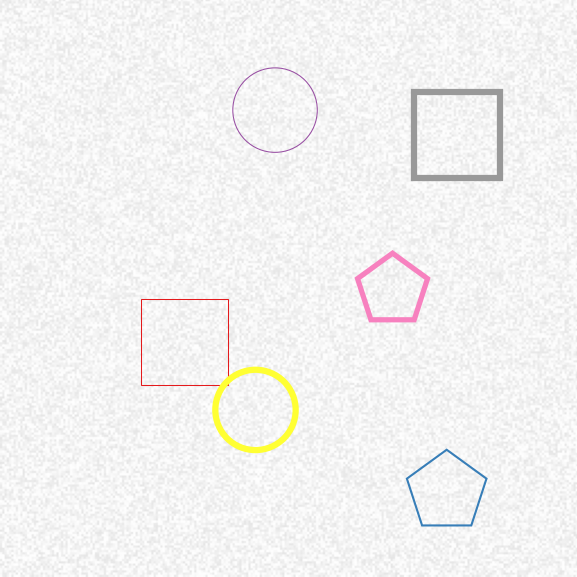[{"shape": "square", "thickness": 0.5, "radius": 0.38, "center": [0.319, 0.407]}, {"shape": "pentagon", "thickness": 1, "radius": 0.36, "center": [0.773, 0.148]}, {"shape": "circle", "thickness": 0.5, "radius": 0.37, "center": [0.476, 0.808]}, {"shape": "circle", "thickness": 3, "radius": 0.35, "center": [0.442, 0.289]}, {"shape": "pentagon", "thickness": 2.5, "radius": 0.32, "center": [0.68, 0.497]}, {"shape": "square", "thickness": 3, "radius": 0.37, "center": [0.792, 0.766]}]